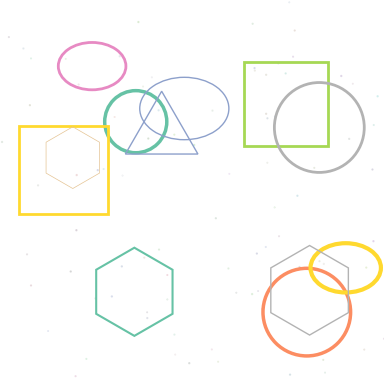[{"shape": "hexagon", "thickness": 1.5, "radius": 0.57, "center": [0.349, 0.242]}, {"shape": "circle", "thickness": 2.5, "radius": 0.4, "center": [0.353, 0.684]}, {"shape": "circle", "thickness": 2.5, "radius": 0.57, "center": [0.797, 0.189]}, {"shape": "oval", "thickness": 1, "radius": 0.58, "center": [0.479, 0.718]}, {"shape": "triangle", "thickness": 1, "radius": 0.54, "center": [0.42, 0.654]}, {"shape": "oval", "thickness": 2, "radius": 0.44, "center": [0.239, 0.828]}, {"shape": "square", "thickness": 2, "radius": 0.54, "center": [0.742, 0.73]}, {"shape": "oval", "thickness": 3, "radius": 0.46, "center": [0.898, 0.304]}, {"shape": "square", "thickness": 2, "radius": 0.57, "center": [0.165, 0.559]}, {"shape": "hexagon", "thickness": 0.5, "radius": 0.4, "center": [0.189, 0.591]}, {"shape": "hexagon", "thickness": 1, "radius": 0.58, "center": [0.804, 0.246]}, {"shape": "circle", "thickness": 2, "radius": 0.58, "center": [0.829, 0.669]}]